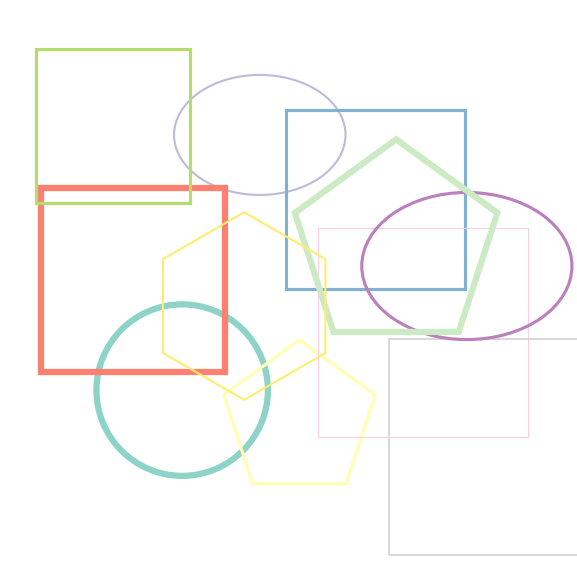[{"shape": "circle", "thickness": 3, "radius": 0.74, "center": [0.315, 0.324]}, {"shape": "pentagon", "thickness": 1.5, "radius": 0.69, "center": [0.518, 0.273]}, {"shape": "oval", "thickness": 1, "radius": 0.74, "center": [0.45, 0.766]}, {"shape": "square", "thickness": 3, "radius": 0.8, "center": [0.23, 0.515]}, {"shape": "square", "thickness": 1.5, "radius": 0.77, "center": [0.65, 0.654]}, {"shape": "square", "thickness": 1.5, "radius": 0.67, "center": [0.196, 0.781]}, {"shape": "square", "thickness": 0.5, "radius": 0.91, "center": [0.733, 0.424]}, {"shape": "square", "thickness": 1, "radius": 0.93, "center": [0.86, 0.225]}, {"shape": "oval", "thickness": 1.5, "radius": 0.91, "center": [0.808, 0.538]}, {"shape": "pentagon", "thickness": 3, "radius": 0.92, "center": [0.686, 0.573]}, {"shape": "hexagon", "thickness": 1, "radius": 0.81, "center": [0.423, 0.469]}]